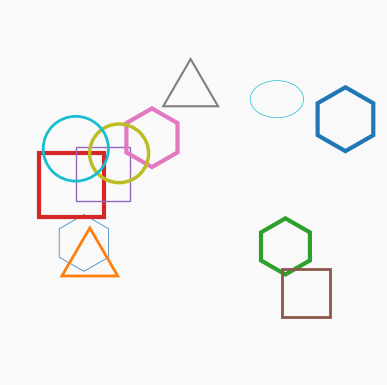[{"shape": "hexagon", "thickness": 3, "radius": 0.41, "center": [0.891, 0.69]}, {"shape": "hexagon", "thickness": 0.5, "radius": 0.37, "center": [0.217, 0.369]}, {"shape": "triangle", "thickness": 2, "radius": 0.42, "center": [0.232, 0.325]}, {"shape": "hexagon", "thickness": 3, "radius": 0.36, "center": [0.737, 0.36]}, {"shape": "square", "thickness": 3, "radius": 0.42, "center": [0.184, 0.521]}, {"shape": "square", "thickness": 1, "radius": 0.35, "center": [0.265, 0.549]}, {"shape": "square", "thickness": 2, "radius": 0.31, "center": [0.79, 0.24]}, {"shape": "hexagon", "thickness": 3, "radius": 0.38, "center": [0.392, 0.642]}, {"shape": "triangle", "thickness": 1.5, "radius": 0.41, "center": [0.492, 0.765]}, {"shape": "circle", "thickness": 2.5, "radius": 0.38, "center": [0.307, 0.602]}, {"shape": "circle", "thickness": 2, "radius": 0.42, "center": [0.196, 0.614]}, {"shape": "oval", "thickness": 0.5, "radius": 0.34, "center": [0.715, 0.742]}]